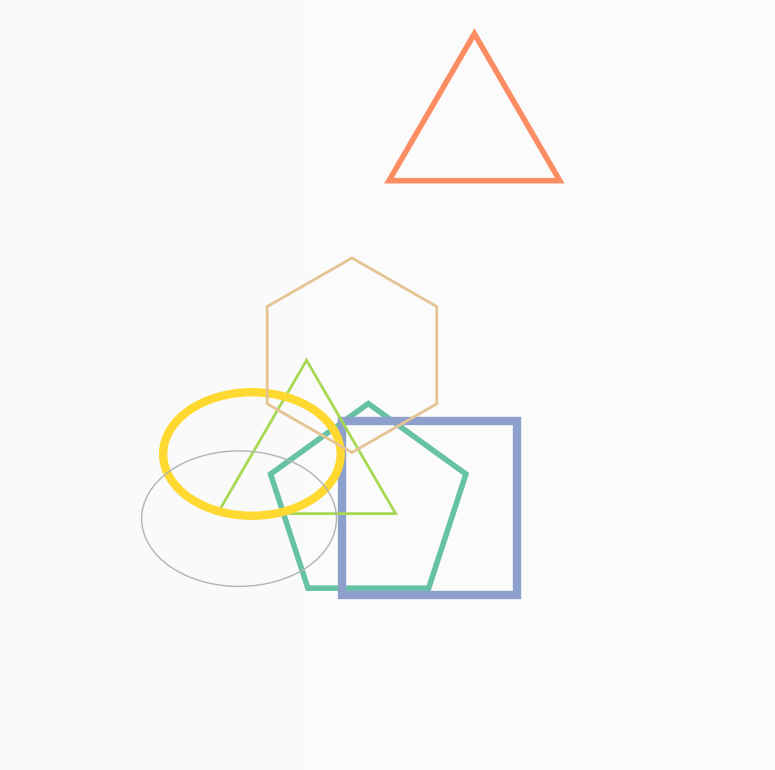[{"shape": "pentagon", "thickness": 2, "radius": 0.66, "center": [0.475, 0.343]}, {"shape": "triangle", "thickness": 2, "radius": 0.64, "center": [0.612, 0.829]}, {"shape": "square", "thickness": 3, "radius": 0.56, "center": [0.554, 0.34]}, {"shape": "triangle", "thickness": 1, "radius": 0.66, "center": [0.396, 0.399]}, {"shape": "oval", "thickness": 3, "radius": 0.57, "center": [0.325, 0.41]}, {"shape": "hexagon", "thickness": 1, "radius": 0.63, "center": [0.454, 0.539]}, {"shape": "oval", "thickness": 0.5, "radius": 0.63, "center": [0.308, 0.326]}]